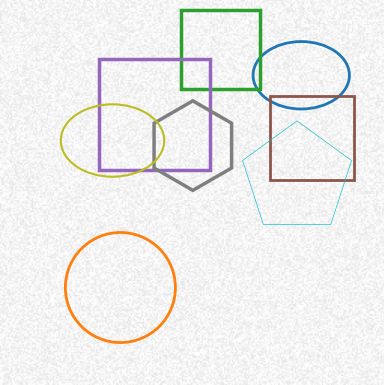[{"shape": "oval", "thickness": 2, "radius": 0.63, "center": [0.782, 0.804]}, {"shape": "circle", "thickness": 2, "radius": 0.71, "center": [0.313, 0.253]}, {"shape": "square", "thickness": 2.5, "radius": 0.51, "center": [0.572, 0.872]}, {"shape": "square", "thickness": 2.5, "radius": 0.72, "center": [0.401, 0.702]}, {"shape": "square", "thickness": 2, "radius": 0.54, "center": [0.811, 0.641]}, {"shape": "hexagon", "thickness": 2.5, "radius": 0.58, "center": [0.501, 0.622]}, {"shape": "oval", "thickness": 1.5, "radius": 0.67, "center": [0.292, 0.635]}, {"shape": "pentagon", "thickness": 0.5, "radius": 0.74, "center": [0.772, 0.537]}]